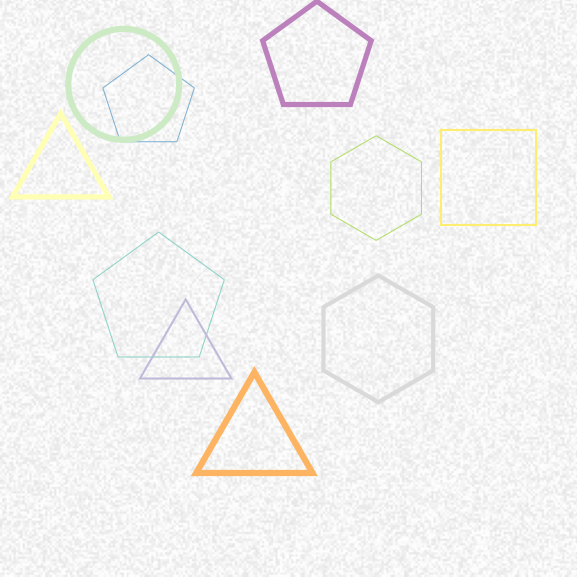[{"shape": "pentagon", "thickness": 0.5, "radius": 0.6, "center": [0.275, 0.478]}, {"shape": "triangle", "thickness": 2.5, "radius": 0.48, "center": [0.105, 0.706]}, {"shape": "triangle", "thickness": 1, "radius": 0.46, "center": [0.322, 0.389]}, {"shape": "pentagon", "thickness": 0.5, "radius": 0.42, "center": [0.257, 0.821]}, {"shape": "triangle", "thickness": 3, "radius": 0.58, "center": [0.44, 0.238]}, {"shape": "hexagon", "thickness": 0.5, "radius": 0.45, "center": [0.651, 0.674]}, {"shape": "hexagon", "thickness": 2, "radius": 0.55, "center": [0.655, 0.412]}, {"shape": "pentagon", "thickness": 2.5, "radius": 0.49, "center": [0.549, 0.898]}, {"shape": "circle", "thickness": 3, "radius": 0.48, "center": [0.214, 0.853]}, {"shape": "square", "thickness": 1, "radius": 0.41, "center": [0.846, 0.692]}]